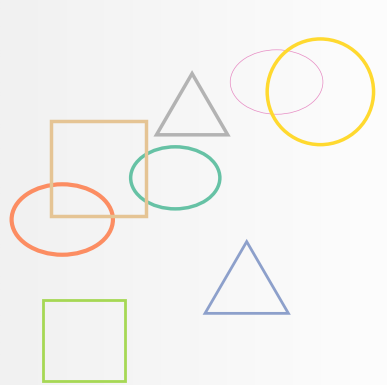[{"shape": "oval", "thickness": 2.5, "radius": 0.58, "center": [0.452, 0.538]}, {"shape": "oval", "thickness": 3, "radius": 0.65, "center": [0.161, 0.43]}, {"shape": "triangle", "thickness": 2, "radius": 0.62, "center": [0.637, 0.248]}, {"shape": "oval", "thickness": 0.5, "radius": 0.6, "center": [0.714, 0.787]}, {"shape": "square", "thickness": 2, "radius": 0.53, "center": [0.217, 0.115]}, {"shape": "circle", "thickness": 2.5, "radius": 0.69, "center": [0.827, 0.762]}, {"shape": "square", "thickness": 2.5, "radius": 0.62, "center": [0.254, 0.563]}, {"shape": "triangle", "thickness": 2.5, "radius": 0.53, "center": [0.496, 0.703]}]